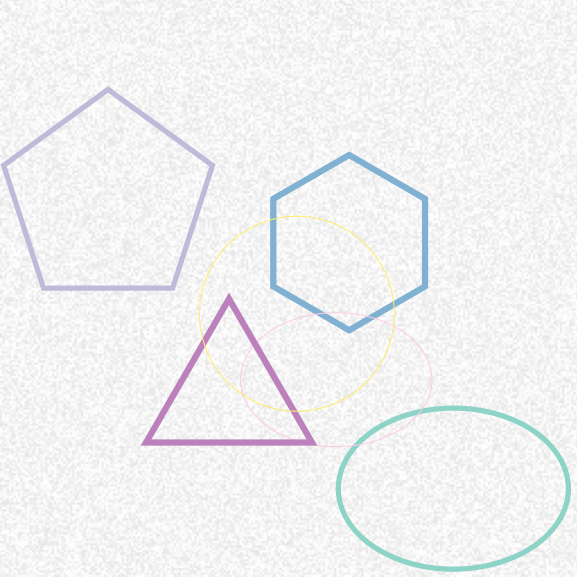[{"shape": "oval", "thickness": 2.5, "radius": 1.0, "center": [0.785, 0.153]}, {"shape": "pentagon", "thickness": 2.5, "radius": 0.95, "center": [0.187, 0.654]}, {"shape": "hexagon", "thickness": 3, "radius": 0.76, "center": [0.605, 0.579]}, {"shape": "oval", "thickness": 0.5, "radius": 0.83, "center": [0.582, 0.342]}, {"shape": "triangle", "thickness": 3, "radius": 0.83, "center": [0.397, 0.316]}, {"shape": "circle", "thickness": 0.5, "radius": 0.84, "center": [0.514, 0.456]}]